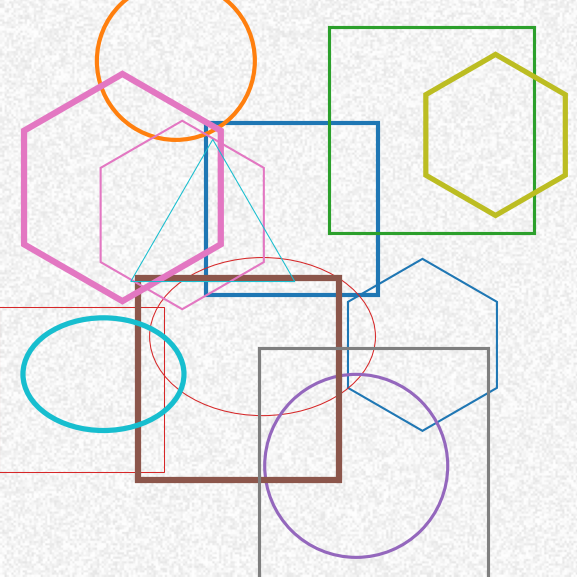[{"shape": "hexagon", "thickness": 1, "radius": 0.74, "center": [0.732, 0.402]}, {"shape": "square", "thickness": 2, "radius": 0.75, "center": [0.506, 0.638]}, {"shape": "circle", "thickness": 2, "radius": 0.68, "center": [0.305, 0.894]}, {"shape": "square", "thickness": 1.5, "radius": 0.89, "center": [0.748, 0.774]}, {"shape": "square", "thickness": 0.5, "radius": 0.72, "center": [0.142, 0.324]}, {"shape": "oval", "thickness": 0.5, "radius": 0.98, "center": [0.455, 0.416]}, {"shape": "circle", "thickness": 1.5, "radius": 0.79, "center": [0.617, 0.192]}, {"shape": "square", "thickness": 3, "radius": 0.87, "center": [0.413, 0.343]}, {"shape": "hexagon", "thickness": 1, "radius": 0.82, "center": [0.316, 0.627]}, {"shape": "hexagon", "thickness": 3, "radius": 0.98, "center": [0.212, 0.674]}, {"shape": "square", "thickness": 1.5, "radius": 0.99, "center": [0.647, 0.197]}, {"shape": "hexagon", "thickness": 2.5, "radius": 0.7, "center": [0.858, 0.765]}, {"shape": "oval", "thickness": 2.5, "radius": 0.7, "center": [0.179, 0.351]}, {"shape": "triangle", "thickness": 0.5, "radius": 0.82, "center": [0.368, 0.594]}]